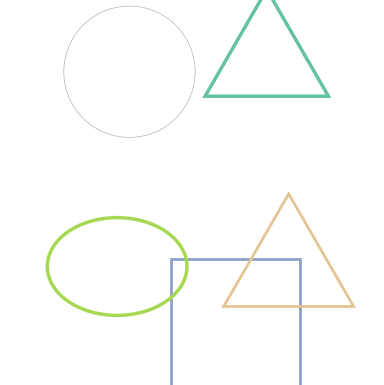[{"shape": "triangle", "thickness": 2.5, "radius": 0.92, "center": [0.693, 0.843]}, {"shape": "square", "thickness": 2, "radius": 0.83, "center": [0.611, 0.16]}, {"shape": "oval", "thickness": 2.5, "radius": 0.91, "center": [0.304, 0.308]}, {"shape": "triangle", "thickness": 2, "radius": 0.97, "center": [0.75, 0.301]}, {"shape": "circle", "thickness": 0.5, "radius": 0.85, "center": [0.336, 0.814]}]